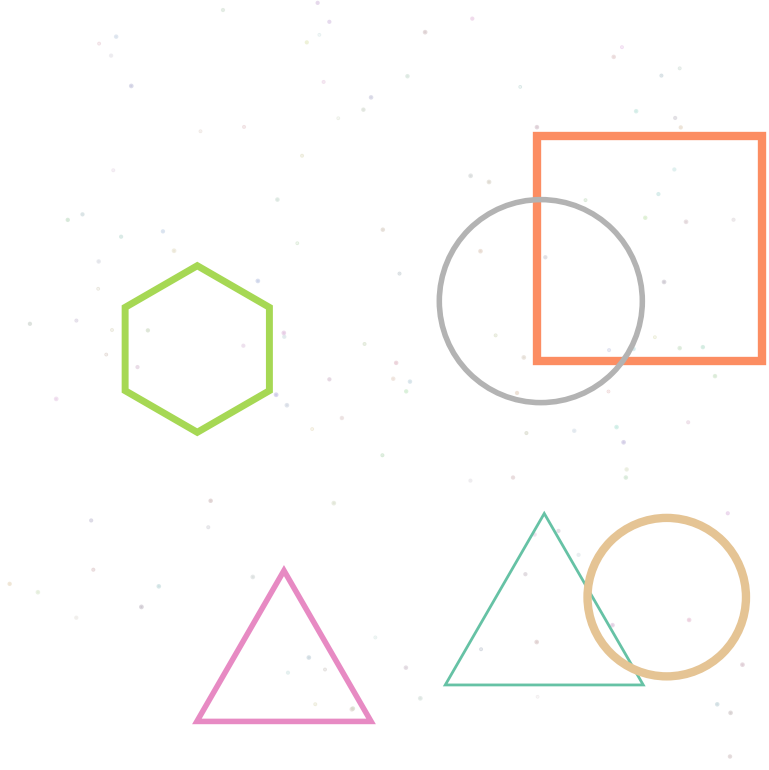[{"shape": "triangle", "thickness": 1, "radius": 0.74, "center": [0.707, 0.185]}, {"shape": "square", "thickness": 3, "radius": 0.73, "center": [0.843, 0.678]}, {"shape": "triangle", "thickness": 2, "radius": 0.65, "center": [0.369, 0.128]}, {"shape": "hexagon", "thickness": 2.5, "radius": 0.54, "center": [0.256, 0.547]}, {"shape": "circle", "thickness": 3, "radius": 0.51, "center": [0.866, 0.224]}, {"shape": "circle", "thickness": 2, "radius": 0.66, "center": [0.702, 0.609]}]